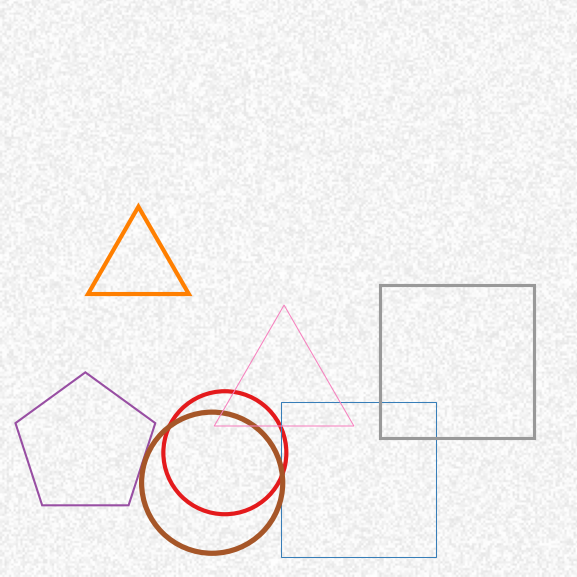[{"shape": "circle", "thickness": 2, "radius": 0.53, "center": [0.389, 0.215]}, {"shape": "square", "thickness": 0.5, "radius": 0.67, "center": [0.621, 0.169]}, {"shape": "pentagon", "thickness": 1, "radius": 0.64, "center": [0.148, 0.227]}, {"shape": "triangle", "thickness": 2, "radius": 0.5, "center": [0.24, 0.54]}, {"shape": "circle", "thickness": 2.5, "radius": 0.61, "center": [0.367, 0.163]}, {"shape": "triangle", "thickness": 0.5, "radius": 0.7, "center": [0.492, 0.331]}, {"shape": "square", "thickness": 1.5, "radius": 0.66, "center": [0.791, 0.373]}]